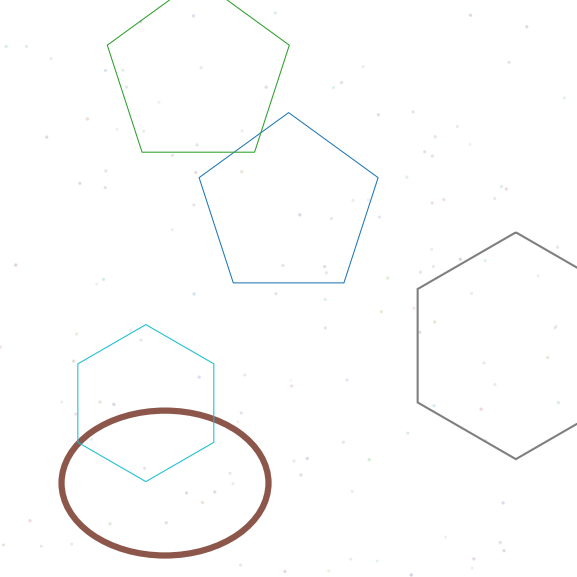[{"shape": "pentagon", "thickness": 0.5, "radius": 0.81, "center": [0.5, 0.641]}, {"shape": "pentagon", "thickness": 0.5, "radius": 0.83, "center": [0.343, 0.87]}, {"shape": "oval", "thickness": 3, "radius": 0.9, "center": [0.286, 0.163]}, {"shape": "hexagon", "thickness": 1, "radius": 0.98, "center": [0.893, 0.4]}, {"shape": "hexagon", "thickness": 0.5, "radius": 0.68, "center": [0.253, 0.301]}]